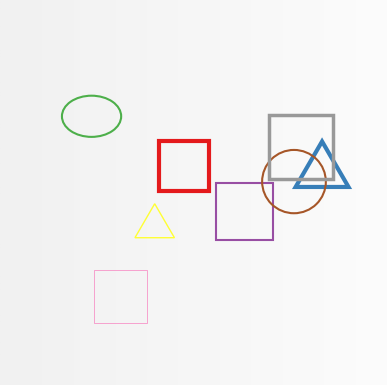[{"shape": "square", "thickness": 3, "radius": 0.32, "center": [0.474, 0.569]}, {"shape": "triangle", "thickness": 3, "radius": 0.39, "center": [0.831, 0.554]}, {"shape": "oval", "thickness": 1.5, "radius": 0.38, "center": [0.236, 0.698]}, {"shape": "square", "thickness": 1.5, "radius": 0.37, "center": [0.632, 0.45]}, {"shape": "triangle", "thickness": 1, "radius": 0.29, "center": [0.399, 0.412]}, {"shape": "circle", "thickness": 1.5, "radius": 0.41, "center": [0.759, 0.528]}, {"shape": "square", "thickness": 0.5, "radius": 0.34, "center": [0.312, 0.229]}, {"shape": "square", "thickness": 2.5, "radius": 0.42, "center": [0.777, 0.619]}]